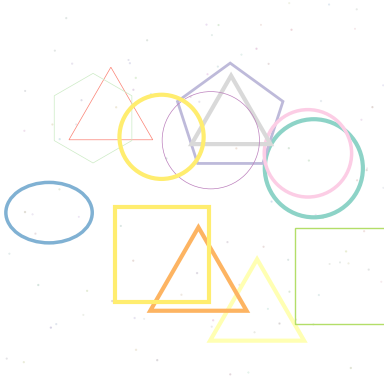[{"shape": "circle", "thickness": 3, "radius": 0.64, "center": [0.815, 0.563]}, {"shape": "triangle", "thickness": 3, "radius": 0.71, "center": [0.668, 0.186]}, {"shape": "pentagon", "thickness": 2, "radius": 0.72, "center": [0.598, 0.692]}, {"shape": "triangle", "thickness": 0.5, "radius": 0.63, "center": [0.288, 0.7]}, {"shape": "oval", "thickness": 2.5, "radius": 0.56, "center": [0.127, 0.448]}, {"shape": "triangle", "thickness": 3, "radius": 0.72, "center": [0.515, 0.265]}, {"shape": "square", "thickness": 1, "radius": 0.62, "center": [0.89, 0.283]}, {"shape": "circle", "thickness": 2.5, "radius": 0.57, "center": [0.8, 0.602]}, {"shape": "triangle", "thickness": 3, "radius": 0.59, "center": [0.6, 0.685]}, {"shape": "circle", "thickness": 0.5, "radius": 0.63, "center": [0.548, 0.636]}, {"shape": "hexagon", "thickness": 0.5, "radius": 0.58, "center": [0.242, 0.693]}, {"shape": "square", "thickness": 3, "radius": 0.61, "center": [0.421, 0.339]}, {"shape": "circle", "thickness": 3, "radius": 0.55, "center": [0.42, 0.645]}]